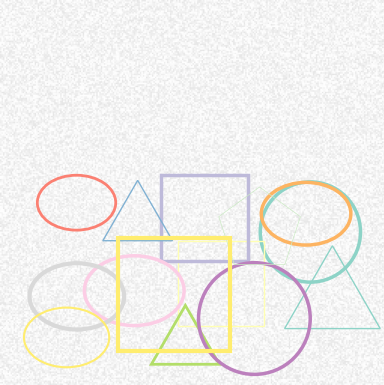[{"shape": "circle", "thickness": 2.5, "radius": 0.65, "center": [0.806, 0.397]}, {"shape": "triangle", "thickness": 1, "radius": 0.72, "center": [0.863, 0.218]}, {"shape": "square", "thickness": 1, "radius": 0.55, "center": [0.574, 0.264]}, {"shape": "square", "thickness": 2.5, "radius": 0.56, "center": [0.532, 0.434]}, {"shape": "oval", "thickness": 2, "radius": 0.51, "center": [0.199, 0.474]}, {"shape": "triangle", "thickness": 1, "radius": 0.52, "center": [0.358, 0.427]}, {"shape": "oval", "thickness": 2.5, "radius": 0.58, "center": [0.795, 0.445]}, {"shape": "triangle", "thickness": 2, "radius": 0.51, "center": [0.481, 0.105]}, {"shape": "oval", "thickness": 2.5, "radius": 0.65, "center": [0.349, 0.245]}, {"shape": "oval", "thickness": 3, "radius": 0.61, "center": [0.2, 0.23]}, {"shape": "circle", "thickness": 2.5, "radius": 0.73, "center": [0.661, 0.173]}, {"shape": "pentagon", "thickness": 0.5, "radius": 0.56, "center": [0.674, 0.403]}, {"shape": "square", "thickness": 3, "radius": 0.73, "center": [0.452, 0.235]}, {"shape": "oval", "thickness": 1.5, "radius": 0.55, "center": [0.173, 0.124]}]